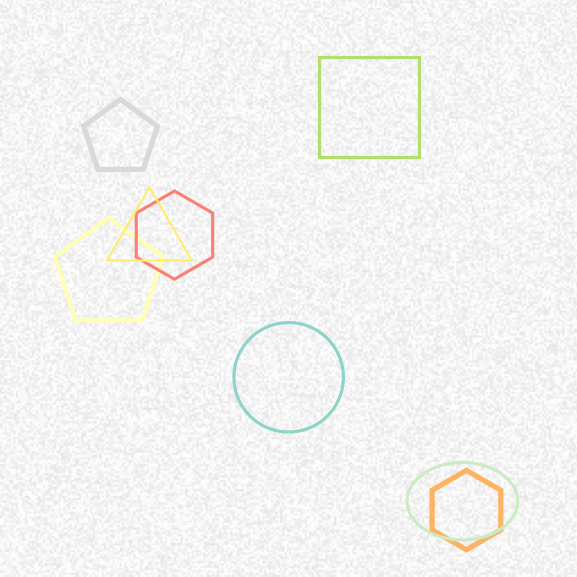[{"shape": "circle", "thickness": 1.5, "radius": 0.47, "center": [0.5, 0.346]}, {"shape": "pentagon", "thickness": 2, "radius": 0.49, "center": [0.189, 0.524]}, {"shape": "hexagon", "thickness": 1.5, "radius": 0.38, "center": [0.302, 0.592]}, {"shape": "hexagon", "thickness": 2.5, "radius": 0.34, "center": [0.808, 0.116]}, {"shape": "square", "thickness": 1.5, "radius": 0.43, "center": [0.639, 0.814]}, {"shape": "pentagon", "thickness": 2.5, "radius": 0.34, "center": [0.209, 0.76]}, {"shape": "oval", "thickness": 1.5, "radius": 0.48, "center": [0.801, 0.131]}, {"shape": "triangle", "thickness": 1, "radius": 0.42, "center": [0.259, 0.59]}]